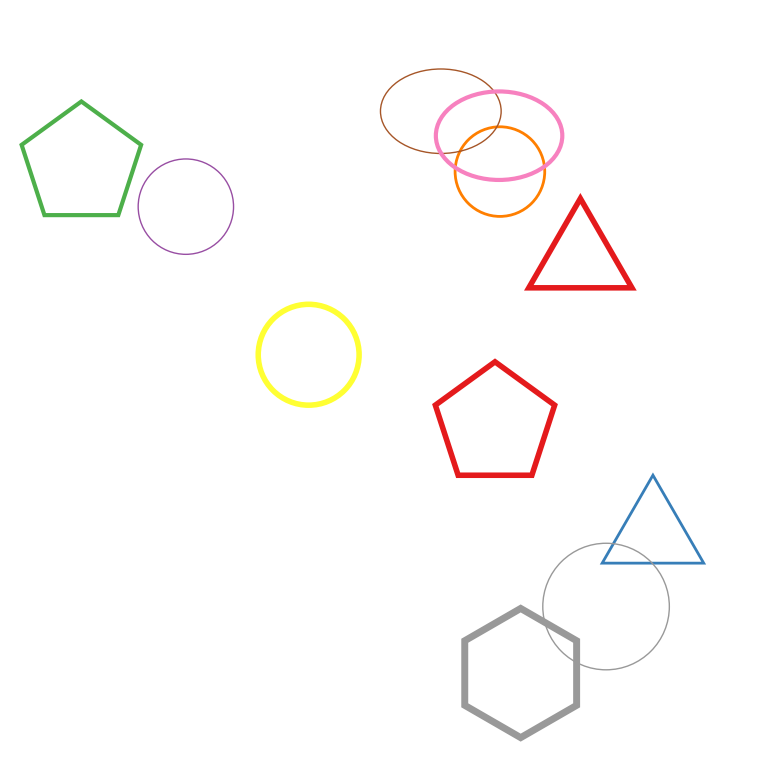[{"shape": "pentagon", "thickness": 2, "radius": 0.41, "center": [0.643, 0.449]}, {"shape": "triangle", "thickness": 2, "radius": 0.39, "center": [0.754, 0.665]}, {"shape": "triangle", "thickness": 1, "radius": 0.38, "center": [0.848, 0.307]}, {"shape": "pentagon", "thickness": 1.5, "radius": 0.41, "center": [0.106, 0.787]}, {"shape": "circle", "thickness": 0.5, "radius": 0.31, "center": [0.241, 0.732]}, {"shape": "circle", "thickness": 1, "radius": 0.29, "center": [0.649, 0.777]}, {"shape": "circle", "thickness": 2, "radius": 0.33, "center": [0.401, 0.539]}, {"shape": "oval", "thickness": 0.5, "radius": 0.39, "center": [0.572, 0.856]}, {"shape": "oval", "thickness": 1.5, "radius": 0.41, "center": [0.648, 0.824]}, {"shape": "hexagon", "thickness": 2.5, "radius": 0.42, "center": [0.676, 0.126]}, {"shape": "circle", "thickness": 0.5, "radius": 0.41, "center": [0.787, 0.212]}]